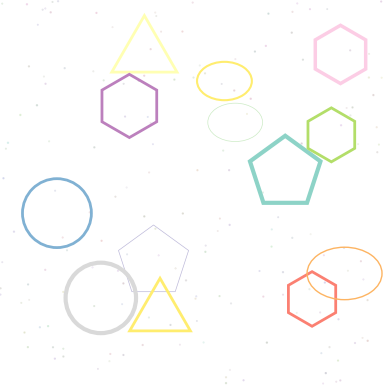[{"shape": "pentagon", "thickness": 3, "radius": 0.48, "center": [0.741, 0.551]}, {"shape": "triangle", "thickness": 2, "radius": 0.49, "center": [0.375, 0.862]}, {"shape": "pentagon", "thickness": 0.5, "radius": 0.48, "center": [0.399, 0.32]}, {"shape": "hexagon", "thickness": 2, "radius": 0.35, "center": [0.811, 0.223]}, {"shape": "circle", "thickness": 2, "radius": 0.45, "center": [0.148, 0.446]}, {"shape": "oval", "thickness": 1, "radius": 0.49, "center": [0.895, 0.29]}, {"shape": "hexagon", "thickness": 2, "radius": 0.35, "center": [0.861, 0.65]}, {"shape": "hexagon", "thickness": 2.5, "radius": 0.38, "center": [0.884, 0.859]}, {"shape": "circle", "thickness": 3, "radius": 0.46, "center": [0.262, 0.226]}, {"shape": "hexagon", "thickness": 2, "radius": 0.41, "center": [0.336, 0.725]}, {"shape": "oval", "thickness": 0.5, "radius": 0.36, "center": [0.611, 0.682]}, {"shape": "oval", "thickness": 1.5, "radius": 0.36, "center": [0.583, 0.79]}, {"shape": "triangle", "thickness": 2, "radius": 0.46, "center": [0.416, 0.186]}]